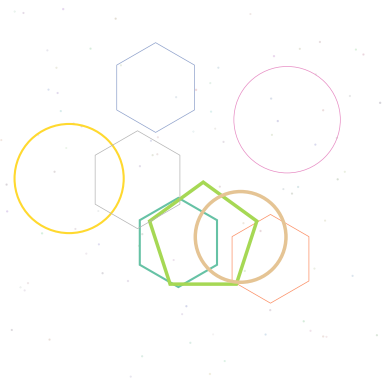[{"shape": "hexagon", "thickness": 1.5, "radius": 0.58, "center": [0.463, 0.37]}, {"shape": "hexagon", "thickness": 0.5, "radius": 0.58, "center": [0.703, 0.328]}, {"shape": "hexagon", "thickness": 0.5, "radius": 0.58, "center": [0.404, 0.773]}, {"shape": "circle", "thickness": 0.5, "radius": 0.69, "center": [0.746, 0.689]}, {"shape": "pentagon", "thickness": 2.5, "radius": 0.73, "center": [0.528, 0.38]}, {"shape": "circle", "thickness": 1.5, "radius": 0.71, "center": [0.18, 0.536]}, {"shape": "circle", "thickness": 2.5, "radius": 0.59, "center": [0.625, 0.385]}, {"shape": "hexagon", "thickness": 0.5, "radius": 0.64, "center": [0.357, 0.533]}]